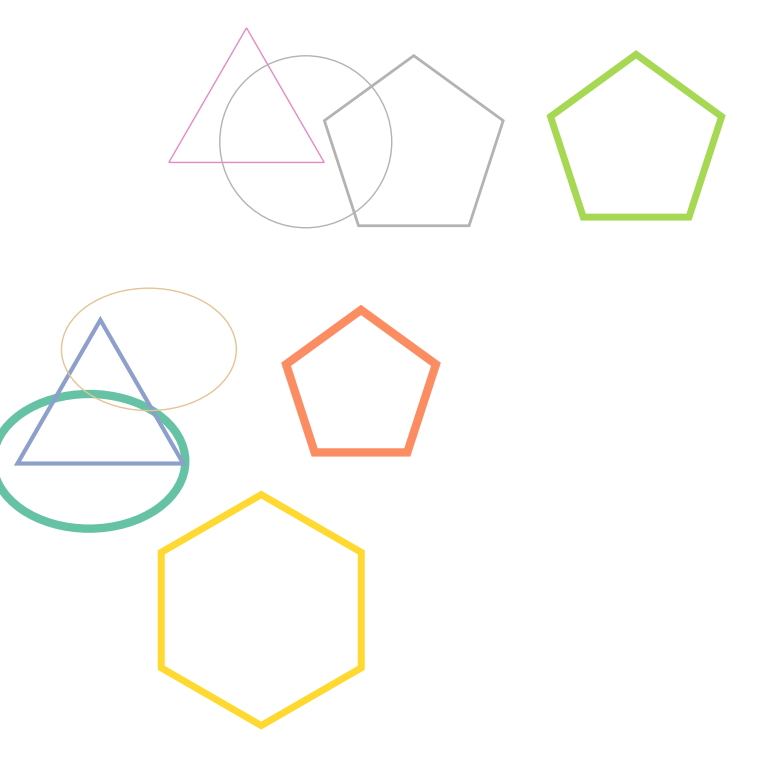[{"shape": "oval", "thickness": 3, "radius": 0.62, "center": [0.116, 0.401]}, {"shape": "pentagon", "thickness": 3, "radius": 0.51, "center": [0.469, 0.495]}, {"shape": "triangle", "thickness": 1.5, "radius": 0.62, "center": [0.13, 0.46]}, {"shape": "triangle", "thickness": 0.5, "radius": 0.58, "center": [0.32, 0.847]}, {"shape": "pentagon", "thickness": 2.5, "radius": 0.58, "center": [0.826, 0.813]}, {"shape": "hexagon", "thickness": 2.5, "radius": 0.75, "center": [0.339, 0.208]}, {"shape": "oval", "thickness": 0.5, "radius": 0.57, "center": [0.193, 0.546]}, {"shape": "pentagon", "thickness": 1, "radius": 0.61, "center": [0.537, 0.806]}, {"shape": "circle", "thickness": 0.5, "radius": 0.56, "center": [0.397, 0.816]}]